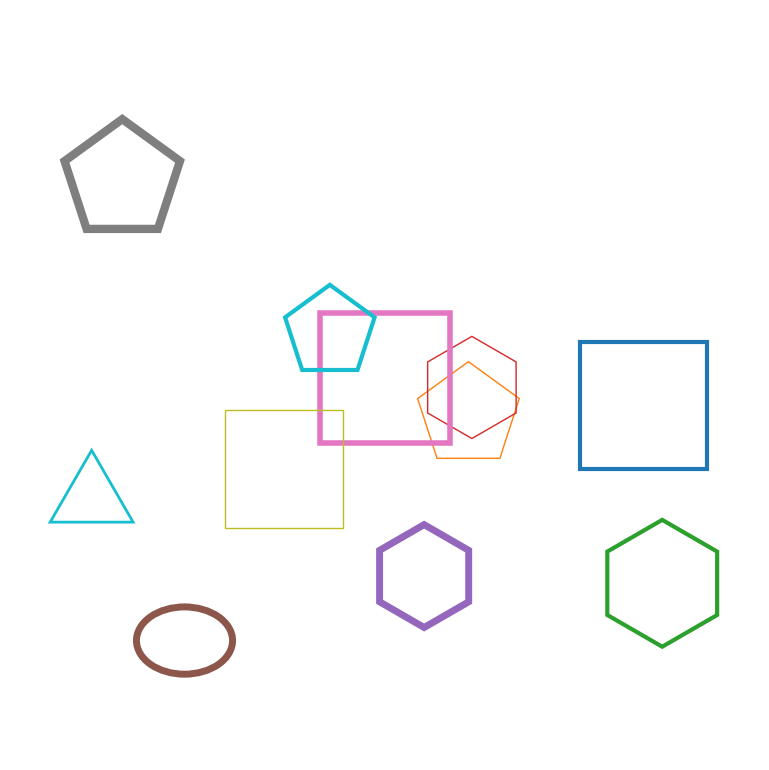[{"shape": "square", "thickness": 1.5, "radius": 0.41, "center": [0.836, 0.473]}, {"shape": "pentagon", "thickness": 0.5, "radius": 0.35, "center": [0.608, 0.461]}, {"shape": "hexagon", "thickness": 1.5, "radius": 0.41, "center": [0.86, 0.242]}, {"shape": "hexagon", "thickness": 0.5, "radius": 0.33, "center": [0.613, 0.497]}, {"shape": "hexagon", "thickness": 2.5, "radius": 0.33, "center": [0.551, 0.252]}, {"shape": "oval", "thickness": 2.5, "radius": 0.31, "center": [0.24, 0.168]}, {"shape": "square", "thickness": 2, "radius": 0.42, "center": [0.499, 0.51]}, {"shape": "pentagon", "thickness": 3, "radius": 0.39, "center": [0.159, 0.766]}, {"shape": "square", "thickness": 0.5, "radius": 0.38, "center": [0.369, 0.391]}, {"shape": "pentagon", "thickness": 1.5, "radius": 0.31, "center": [0.428, 0.569]}, {"shape": "triangle", "thickness": 1, "radius": 0.31, "center": [0.119, 0.353]}]